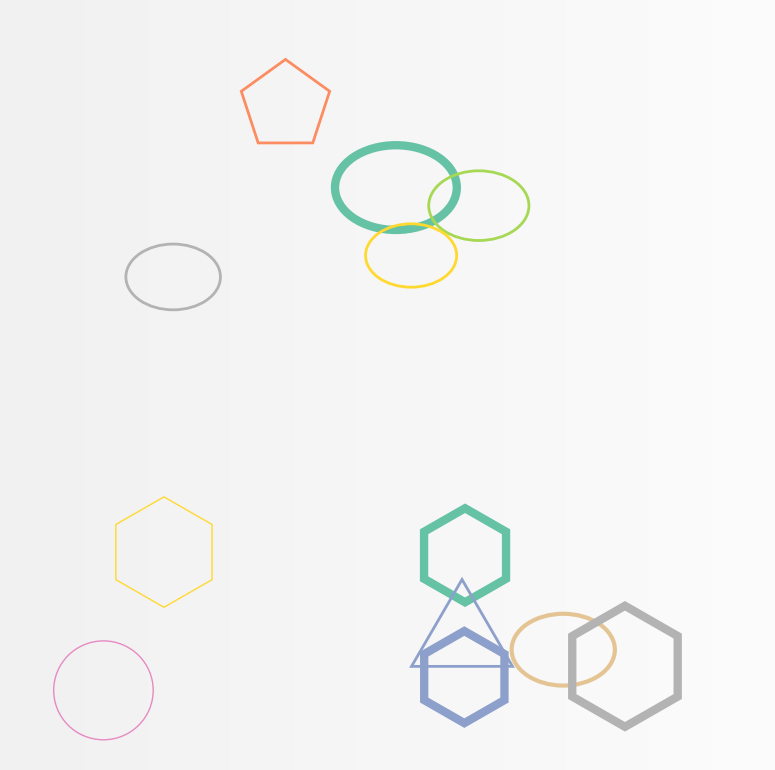[{"shape": "hexagon", "thickness": 3, "radius": 0.31, "center": [0.6, 0.279]}, {"shape": "oval", "thickness": 3, "radius": 0.39, "center": [0.511, 0.756]}, {"shape": "pentagon", "thickness": 1, "radius": 0.3, "center": [0.368, 0.863]}, {"shape": "triangle", "thickness": 1, "radius": 0.38, "center": [0.596, 0.172]}, {"shape": "hexagon", "thickness": 3, "radius": 0.3, "center": [0.599, 0.121]}, {"shape": "circle", "thickness": 0.5, "radius": 0.32, "center": [0.133, 0.103]}, {"shape": "oval", "thickness": 1, "radius": 0.32, "center": [0.618, 0.733]}, {"shape": "hexagon", "thickness": 0.5, "radius": 0.36, "center": [0.212, 0.283]}, {"shape": "oval", "thickness": 1, "radius": 0.29, "center": [0.53, 0.668]}, {"shape": "oval", "thickness": 1.5, "radius": 0.33, "center": [0.727, 0.156]}, {"shape": "hexagon", "thickness": 3, "radius": 0.39, "center": [0.806, 0.135]}, {"shape": "oval", "thickness": 1, "radius": 0.31, "center": [0.223, 0.64]}]